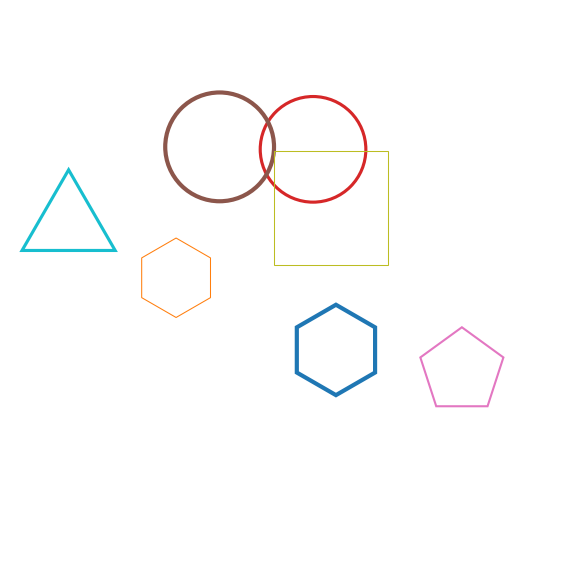[{"shape": "hexagon", "thickness": 2, "radius": 0.39, "center": [0.582, 0.393]}, {"shape": "hexagon", "thickness": 0.5, "radius": 0.34, "center": [0.305, 0.518]}, {"shape": "circle", "thickness": 1.5, "radius": 0.46, "center": [0.542, 0.741]}, {"shape": "circle", "thickness": 2, "radius": 0.47, "center": [0.38, 0.745]}, {"shape": "pentagon", "thickness": 1, "radius": 0.38, "center": [0.8, 0.357]}, {"shape": "square", "thickness": 0.5, "radius": 0.49, "center": [0.574, 0.639]}, {"shape": "triangle", "thickness": 1.5, "radius": 0.47, "center": [0.119, 0.612]}]